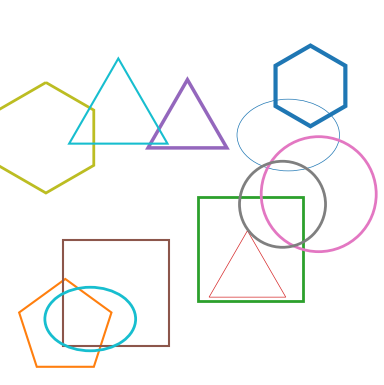[{"shape": "hexagon", "thickness": 3, "radius": 0.52, "center": [0.806, 0.777]}, {"shape": "oval", "thickness": 0.5, "radius": 0.67, "center": [0.749, 0.649]}, {"shape": "pentagon", "thickness": 1.5, "radius": 0.63, "center": [0.17, 0.149]}, {"shape": "square", "thickness": 2, "radius": 0.68, "center": [0.65, 0.353]}, {"shape": "triangle", "thickness": 0.5, "radius": 0.58, "center": [0.643, 0.286]}, {"shape": "triangle", "thickness": 2.5, "radius": 0.59, "center": [0.487, 0.675]}, {"shape": "square", "thickness": 1.5, "radius": 0.69, "center": [0.302, 0.239]}, {"shape": "circle", "thickness": 2, "radius": 0.75, "center": [0.828, 0.496]}, {"shape": "circle", "thickness": 2, "radius": 0.56, "center": [0.734, 0.469]}, {"shape": "hexagon", "thickness": 2, "radius": 0.72, "center": [0.119, 0.642]}, {"shape": "oval", "thickness": 2, "radius": 0.59, "center": [0.234, 0.171]}, {"shape": "triangle", "thickness": 1.5, "radius": 0.74, "center": [0.307, 0.701]}]